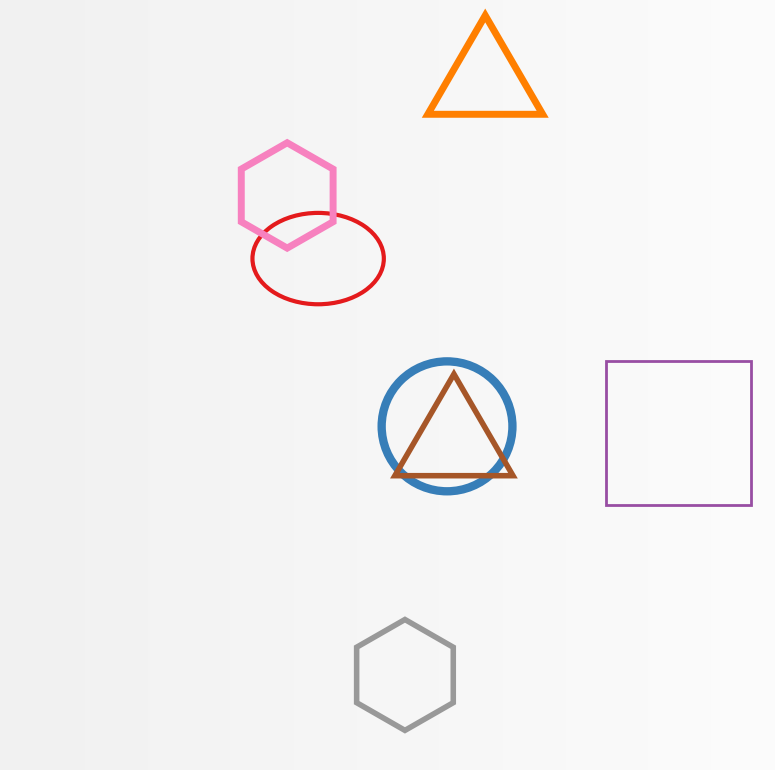[{"shape": "oval", "thickness": 1.5, "radius": 0.42, "center": [0.411, 0.664]}, {"shape": "circle", "thickness": 3, "radius": 0.42, "center": [0.577, 0.446]}, {"shape": "square", "thickness": 1, "radius": 0.47, "center": [0.875, 0.437]}, {"shape": "triangle", "thickness": 2.5, "radius": 0.43, "center": [0.626, 0.894]}, {"shape": "triangle", "thickness": 2, "radius": 0.44, "center": [0.586, 0.426]}, {"shape": "hexagon", "thickness": 2.5, "radius": 0.34, "center": [0.371, 0.746]}, {"shape": "hexagon", "thickness": 2, "radius": 0.36, "center": [0.523, 0.123]}]